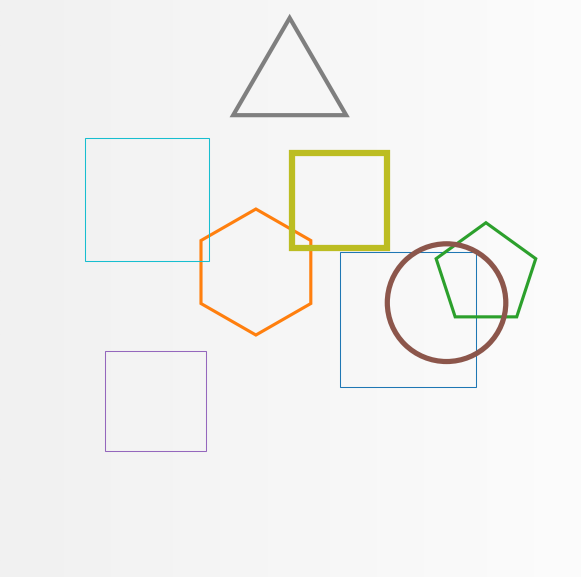[{"shape": "square", "thickness": 0.5, "radius": 0.59, "center": [0.702, 0.446]}, {"shape": "hexagon", "thickness": 1.5, "radius": 0.55, "center": [0.44, 0.528]}, {"shape": "pentagon", "thickness": 1.5, "radius": 0.45, "center": [0.836, 0.523]}, {"shape": "square", "thickness": 0.5, "radius": 0.43, "center": [0.268, 0.305]}, {"shape": "circle", "thickness": 2.5, "radius": 0.51, "center": [0.768, 0.475]}, {"shape": "triangle", "thickness": 2, "radius": 0.56, "center": [0.498, 0.856]}, {"shape": "square", "thickness": 3, "radius": 0.41, "center": [0.584, 0.652]}, {"shape": "square", "thickness": 0.5, "radius": 0.53, "center": [0.253, 0.654]}]